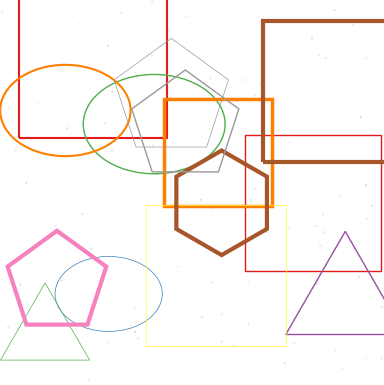[{"shape": "square", "thickness": 1.5, "radius": 0.96, "center": [0.241, 0.832]}, {"shape": "square", "thickness": 1, "radius": 0.88, "center": [0.813, 0.473]}, {"shape": "oval", "thickness": 0.5, "radius": 0.7, "center": [0.282, 0.237]}, {"shape": "oval", "thickness": 1, "radius": 0.92, "center": [0.4, 0.678]}, {"shape": "triangle", "thickness": 0.5, "radius": 0.67, "center": [0.117, 0.131]}, {"shape": "triangle", "thickness": 1, "radius": 0.89, "center": [0.897, 0.22]}, {"shape": "square", "thickness": 2.5, "radius": 0.7, "center": [0.566, 0.603]}, {"shape": "oval", "thickness": 1.5, "radius": 0.85, "center": [0.17, 0.713]}, {"shape": "square", "thickness": 0.5, "radius": 0.91, "center": [0.562, 0.284]}, {"shape": "hexagon", "thickness": 3, "radius": 0.68, "center": [0.576, 0.473]}, {"shape": "square", "thickness": 3, "radius": 0.92, "center": [0.866, 0.762]}, {"shape": "pentagon", "thickness": 3, "radius": 0.67, "center": [0.148, 0.266]}, {"shape": "pentagon", "thickness": 1, "radius": 0.73, "center": [0.481, 0.672]}, {"shape": "pentagon", "thickness": 0.5, "radius": 0.78, "center": [0.445, 0.744]}]